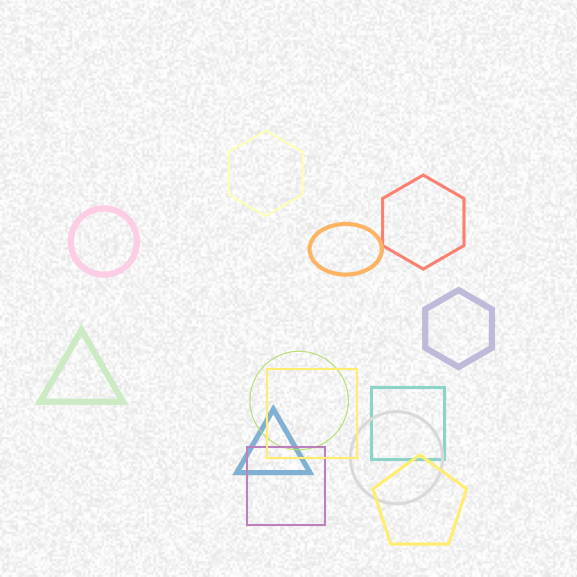[{"shape": "square", "thickness": 1.5, "radius": 0.31, "center": [0.706, 0.267]}, {"shape": "hexagon", "thickness": 1, "radius": 0.37, "center": [0.46, 0.699]}, {"shape": "hexagon", "thickness": 3, "radius": 0.33, "center": [0.794, 0.43]}, {"shape": "hexagon", "thickness": 1.5, "radius": 0.41, "center": [0.733, 0.615]}, {"shape": "triangle", "thickness": 2.5, "radius": 0.37, "center": [0.473, 0.217]}, {"shape": "oval", "thickness": 2, "radius": 0.31, "center": [0.599, 0.568]}, {"shape": "circle", "thickness": 0.5, "radius": 0.43, "center": [0.518, 0.306]}, {"shape": "circle", "thickness": 3, "radius": 0.29, "center": [0.18, 0.581]}, {"shape": "circle", "thickness": 1.5, "radius": 0.4, "center": [0.687, 0.207]}, {"shape": "square", "thickness": 1, "radius": 0.34, "center": [0.495, 0.158]}, {"shape": "triangle", "thickness": 3, "radius": 0.41, "center": [0.141, 0.345]}, {"shape": "square", "thickness": 1, "radius": 0.39, "center": [0.54, 0.283]}, {"shape": "pentagon", "thickness": 1.5, "radius": 0.43, "center": [0.727, 0.126]}]